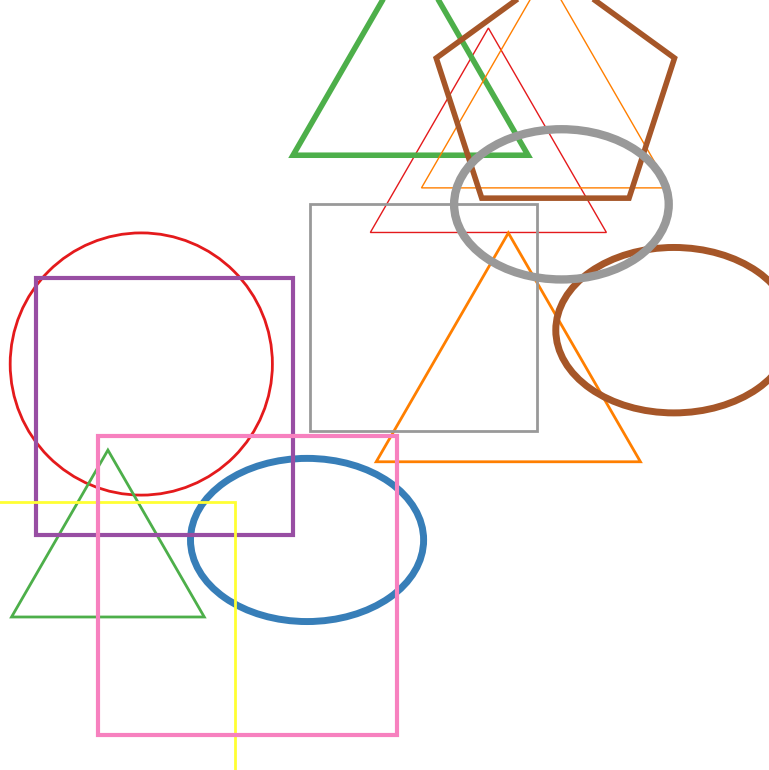[{"shape": "triangle", "thickness": 0.5, "radius": 0.89, "center": [0.634, 0.787]}, {"shape": "circle", "thickness": 1, "radius": 0.85, "center": [0.183, 0.527]}, {"shape": "oval", "thickness": 2.5, "radius": 0.76, "center": [0.399, 0.299]}, {"shape": "triangle", "thickness": 2, "radius": 0.88, "center": [0.533, 0.887]}, {"shape": "triangle", "thickness": 1, "radius": 0.72, "center": [0.14, 0.271]}, {"shape": "square", "thickness": 1.5, "radius": 0.84, "center": [0.214, 0.472]}, {"shape": "triangle", "thickness": 0.5, "radius": 0.93, "center": [0.708, 0.849]}, {"shape": "triangle", "thickness": 1, "radius": 0.99, "center": [0.66, 0.499]}, {"shape": "square", "thickness": 1, "radius": 0.91, "center": [0.124, 0.167]}, {"shape": "pentagon", "thickness": 2, "radius": 0.81, "center": [0.721, 0.874]}, {"shape": "oval", "thickness": 2.5, "radius": 0.77, "center": [0.875, 0.571]}, {"shape": "square", "thickness": 1.5, "radius": 0.97, "center": [0.322, 0.239]}, {"shape": "square", "thickness": 1, "radius": 0.74, "center": [0.55, 0.588]}, {"shape": "oval", "thickness": 3, "radius": 0.7, "center": [0.729, 0.735]}]